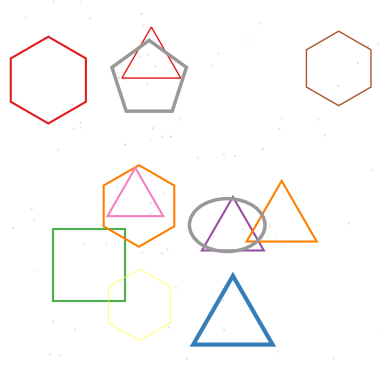[{"shape": "triangle", "thickness": 1, "radius": 0.44, "center": [0.393, 0.841]}, {"shape": "hexagon", "thickness": 1.5, "radius": 0.56, "center": [0.126, 0.792]}, {"shape": "triangle", "thickness": 3, "radius": 0.6, "center": [0.605, 0.164]}, {"shape": "square", "thickness": 1.5, "radius": 0.47, "center": [0.232, 0.311]}, {"shape": "triangle", "thickness": 1.5, "radius": 0.46, "center": [0.605, 0.396]}, {"shape": "triangle", "thickness": 1.5, "radius": 0.53, "center": [0.732, 0.425]}, {"shape": "hexagon", "thickness": 1.5, "radius": 0.53, "center": [0.361, 0.465]}, {"shape": "hexagon", "thickness": 0.5, "radius": 0.47, "center": [0.362, 0.208]}, {"shape": "hexagon", "thickness": 1, "radius": 0.48, "center": [0.88, 0.822]}, {"shape": "triangle", "thickness": 1.5, "radius": 0.42, "center": [0.352, 0.48]}, {"shape": "oval", "thickness": 2.5, "radius": 0.49, "center": [0.59, 0.415]}, {"shape": "pentagon", "thickness": 2.5, "radius": 0.51, "center": [0.387, 0.794]}]